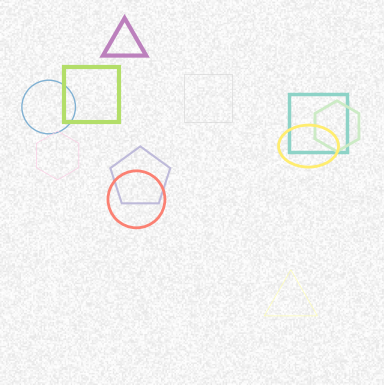[{"shape": "square", "thickness": 2.5, "radius": 0.38, "center": [0.827, 0.681]}, {"shape": "triangle", "thickness": 0.5, "radius": 0.4, "center": [0.755, 0.219]}, {"shape": "pentagon", "thickness": 1.5, "radius": 0.41, "center": [0.364, 0.538]}, {"shape": "circle", "thickness": 2, "radius": 0.37, "center": [0.354, 0.482]}, {"shape": "circle", "thickness": 1, "radius": 0.35, "center": [0.126, 0.722]}, {"shape": "square", "thickness": 3, "radius": 0.36, "center": [0.237, 0.755]}, {"shape": "hexagon", "thickness": 0.5, "radius": 0.32, "center": [0.15, 0.596]}, {"shape": "square", "thickness": 0.5, "radius": 0.31, "center": [0.541, 0.746]}, {"shape": "triangle", "thickness": 3, "radius": 0.32, "center": [0.324, 0.888]}, {"shape": "hexagon", "thickness": 2, "radius": 0.33, "center": [0.875, 0.672]}, {"shape": "oval", "thickness": 2, "radius": 0.39, "center": [0.801, 0.621]}]